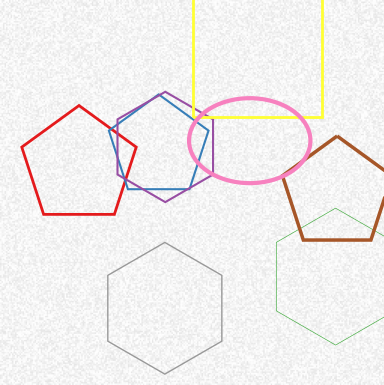[{"shape": "pentagon", "thickness": 2, "radius": 0.78, "center": [0.205, 0.57]}, {"shape": "pentagon", "thickness": 1.5, "radius": 0.68, "center": [0.412, 0.619]}, {"shape": "hexagon", "thickness": 0.5, "radius": 0.89, "center": [0.872, 0.282]}, {"shape": "hexagon", "thickness": 1.5, "radius": 0.72, "center": [0.429, 0.618]}, {"shape": "square", "thickness": 2, "radius": 0.83, "center": [0.669, 0.863]}, {"shape": "pentagon", "thickness": 2.5, "radius": 0.75, "center": [0.876, 0.497]}, {"shape": "oval", "thickness": 3, "radius": 0.79, "center": [0.649, 0.635]}, {"shape": "hexagon", "thickness": 1, "radius": 0.86, "center": [0.428, 0.199]}]